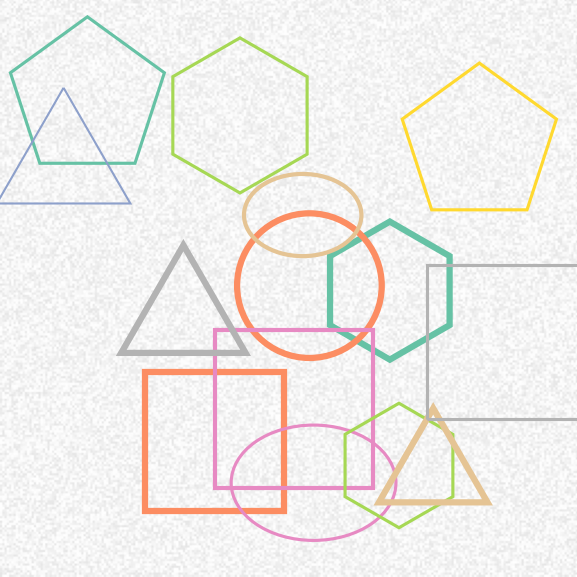[{"shape": "hexagon", "thickness": 3, "radius": 0.6, "center": [0.675, 0.496]}, {"shape": "pentagon", "thickness": 1.5, "radius": 0.7, "center": [0.151, 0.83]}, {"shape": "circle", "thickness": 3, "radius": 0.63, "center": [0.536, 0.505]}, {"shape": "square", "thickness": 3, "radius": 0.6, "center": [0.371, 0.235]}, {"shape": "triangle", "thickness": 1, "radius": 0.67, "center": [0.11, 0.714]}, {"shape": "square", "thickness": 2, "radius": 0.68, "center": [0.509, 0.29]}, {"shape": "oval", "thickness": 1.5, "radius": 0.71, "center": [0.543, 0.163]}, {"shape": "hexagon", "thickness": 1.5, "radius": 0.54, "center": [0.691, 0.193]}, {"shape": "hexagon", "thickness": 1.5, "radius": 0.67, "center": [0.416, 0.799]}, {"shape": "pentagon", "thickness": 1.5, "radius": 0.7, "center": [0.83, 0.749]}, {"shape": "triangle", "thickness": 3, "radius": 0.54, "center": [0.75, 0.184]}, {"shape": "oval", "thickness": 2, "radius": 0.51, "center": [0.524, 0.627]}, {"shape": "square", "thickness": 1.5, "radius": 0.67, "center": [0.873, 0.407]}, {"shape": "triangle", "thickness": 3, "radius": 0.62, "center": [0.318, 0.45]}]